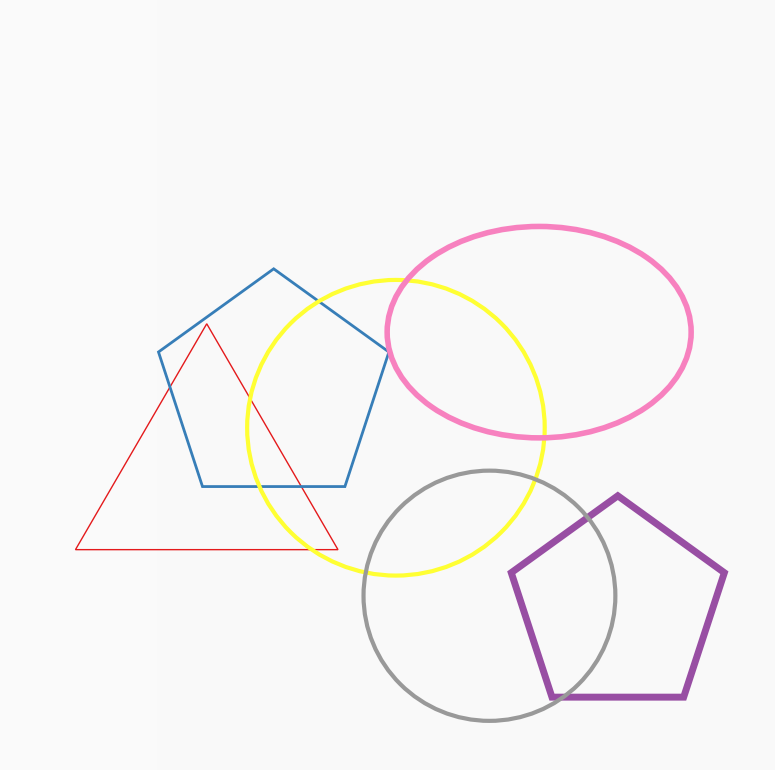[{"shape": "triangle", "thickness": 0.5, "radius": 0.98, "center": [0.267, 0.384]}, {"shape": "pentagon", "thickness": 1, "radius": 0.78, "center": [0.353, 0.495]}, {"shape": "pentagon", "thickness": 2.5, "radius": 0.72, "center": [0.797, 0.212]}, {"shape": "circle", "thickness": 1.5, "radius": 0.96, "center": [0.511, 0.444]}, {"shape": "oval", "thickness": 2, "radius": 0.98, "center": [0.696, 0.569]}, {"shape": "circle", "thickness": 1.5, "radius": 0.81, "center": [0.632, 0.226]}]